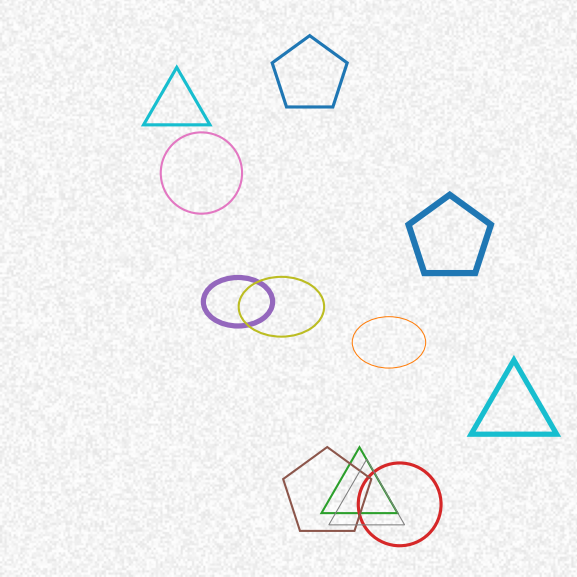[{"shape": "pentagon", "thickness": 1.5, "radius": 0.34, "center": [0.536, 0.869]}, {"shape": "pentagon", "thickness": 3, "radius": 0.37, "center": [0.779, 0.587]}, {"shape": "oval", "thickness": 0.5, "radius": 0.32, "center": [0.674, 0.406]}, {"shape": "triangle", "thickness": 1, "radius": 0.38, "center": [0.622, 0.149]}, {"shape": "circle", "thickness": 1.5, "radius": 0.36, "center": [0.692, 0.126]}, {"shape": "oval", "thickness": 2.5, "radius": 0.3, "center": [0.412, 0.477]}, {"shape": "pentagon", "thickness": 1, "radius": 0.4, "center": [0.567, 0.145]}, {"shape": "circle", "thickness": 1, "radius": 0.35, "center": [0.349, 0.7]}, {"shape": "triangle", "thickness": 0.5, "radius": 0.38, "center": [0.635, 0.128]}, {"shape": "oval", "thickness": 1, "radius": 0.37, "center": [0.487, 0.468]}, {"shape": "triangle", "thickness": 2.5, "radius": 0.43, "center": [0.89, 0.29]}, {"shape": "triangle", "thickness": 1.5, "radius": 0.33, "center": [0.306, 0.816]}]